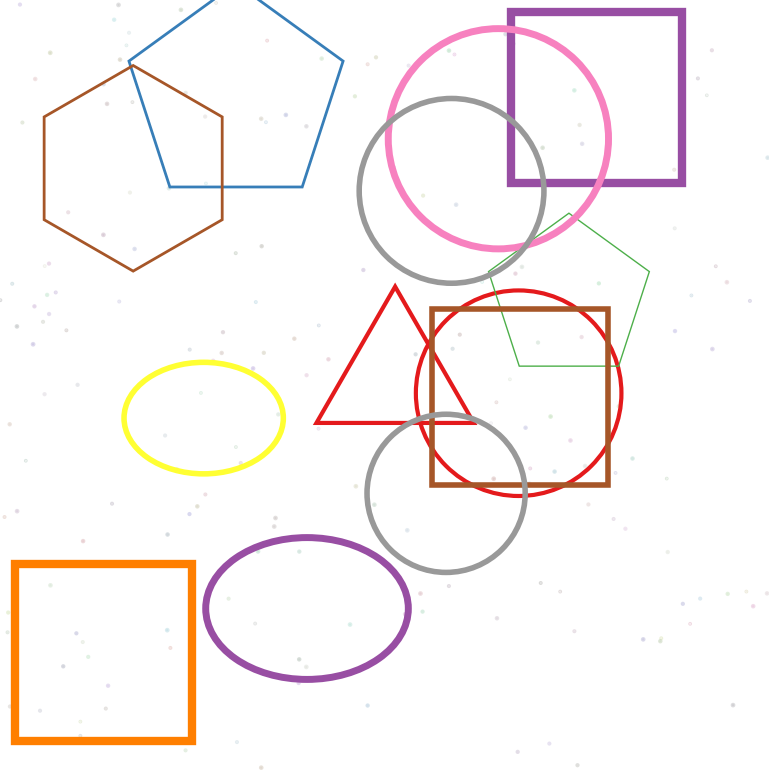[{"shape": "triangle", "thickness": 1.5, "radius": 0.59, "center": [0.513, 0.51]}, {"shape": "circle", "thickness": 1.5, "radius": 0.67, "center": [0.674, 0.489]}, {"shape": "pentagon", "thickness": 1, "radius": 0.73, "center": [0.307, 0.875]}, {"shape": "pentagon", "thickness": 0.5, "radius": 0.55, "center": [0.739, 0.613]}, {"shape": "oval", "thickness": 2.5, "radius": 0.66, "center": [0.399, 0.21]}, {"shape": "square", "thickness": 3, "radius": 0.55, "center": [0.775, 0.873]}, {"shape": "square", "thickness": 3, "radius": 0.57, "center": [0.134, 0.153]}, {"shape": "oval", "thickness": 2, "radius": 0.52, "center": [0.265, 0.457]}, {"shape": "square", "thickness": 2, "radius": 0.57, "center": [0.676, 0.484]}, {"shape": "hexagon", "thickness": 1, "radius": 0.67, "center": [0.173, 0.781]}, {"shape": "circle", "thickness": 2.5, "radius": 0.72, "center": [0.647, 0.82]}, {"shape": "circle", "thickness": 2, "radius": 0.51, "center": [0.579, 0.359]}, {"shape": "circle", "thickness": 2, "radius": 0.6, "center": [0.586, 0.752]}]